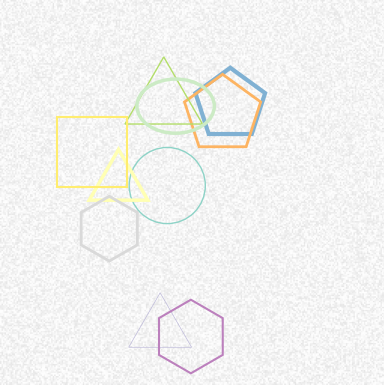[{"shape": "circle", "thickness": 1, "radius": 0.49, "center": [0.434, 0.518]}, {"shape": "triangle", "thickness": 2.5, "radius": 0.44, "center": [0.308, 0.524]}, {"shape": "triangle", "thickness": 0.5, "radius": 0.47, "center": [0.416, 0.145]}, {"shape": "pentagon", "thickness": 3, "radius": 0.48, "center": [0.598, 0.729]}, {"shape": "pentagon", "thickness": 2, "radius": 0.52, "center": [0.578, 0.703]}, {"shape": "triangle", "thickness": 1, "radius": 0.58, "center": [0.425, 0.736]}, {"shape": "hexagon", "thickness": 2, "radius": 0.42, "center": [0.284, 0.406]}, {"shape": "hexagon", "thickness": 1.5, "radius": 0.48, "center": [0.496, 0.126]}, {"shape": "oval", "thickness": 2.5, "radius": 0.5, "center": [0.456, 0.724]}, {"shape": "square", "thickness": 1.5, "radius": 0.46, "center": [0.238, 0.606]}]